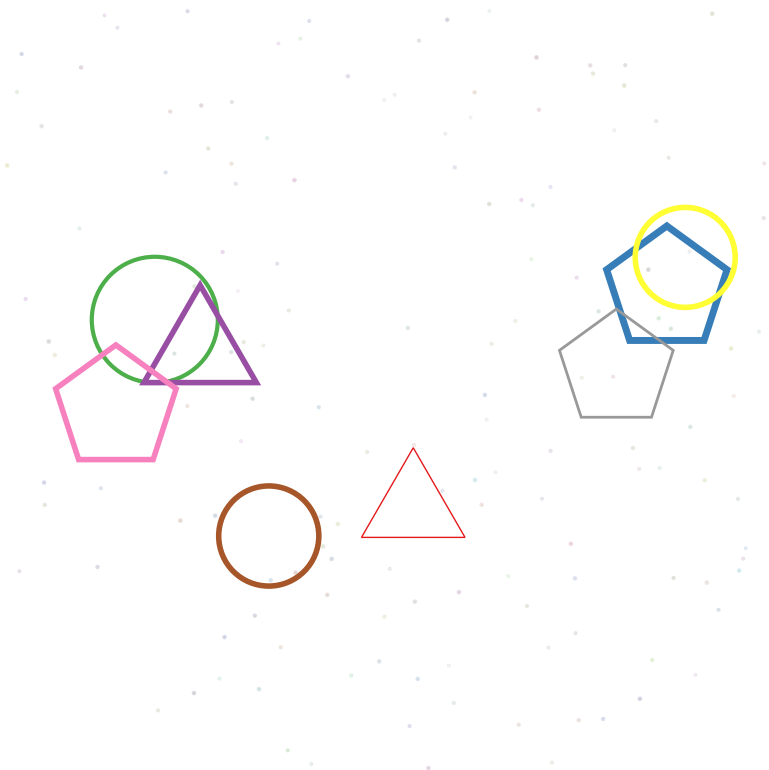[{"shape": "triangle", "thickness": 0.5, "radius": 0.39, "center": [0.537, 0.341]}, {"shape": "pentagon", "thickness": 2.5, "radius": 0.41, "center": [0.866, 0.624]}, {"shape": "circle", "thickness": 1.5, "radius": 0.41, "center": [0.201, 0.585]}, {"shape": "triangle", "thickness": 2, "radius": 0.42, "center": [0.26, 0.545]}, {"shape": "circle", "thickness": 2, "radius": 0.32, "center": [0.89, 0.666]}, {"shape": "circle", "thickness": 2, "radius": 0.33, "center": [0.349, 0.304]}, {"shape": "pentagon", "thickness": 2, "radius": 0.41, "center": [0.15, 0.47]}, {"shape": "pentagon", "thickness": 1, "radius": 0.39, "center": [0.8, 0.521]}]